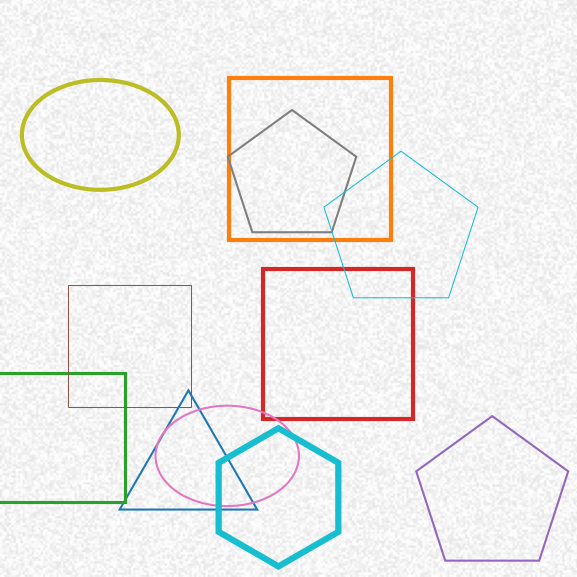[{"shape": "triangle", "thickness": 1, "radius": 0.69, "center": [0.326, 0.186]}, {"shape": "square", "thickness": 2, "radius": 0.7, "center": [0.537, 0.723]}, {"shape": "square", "thickness": 1.5, "radius": 0.56, "center": [0.105, 0.241]}, {"shape": "square", "thickness": 2, "radius": 0.65, "center": [0.585, 0.404]}, {"shape": "pentagon", "thickness": 1, "radius": 0.69, "center": [0.852, 0.14]}, {"shape": "square", "thickness": 0.5, "radius": 0.53, "center": [0.224, 0.4]}, {"shape": "oval", "thickness": 1, "radius": 0.62, "center": [0.393, 0.21]}, {"shape": "pentagon", "thickness": 1, "radius": 0.58, "center": [0.506, 0.692]}, {"shape": "oval", "thickness": 2, "radius": 0.68, "center": [0.174, 0.766]}, {"shape": "hexagon", "thickness": 3, "radius": 0.6, "center": [0.482, 0.138]}, {"shape": "pentagon", "thickness": 0.5, "radius": 0.7, "center": [0.694, 0.597]}]